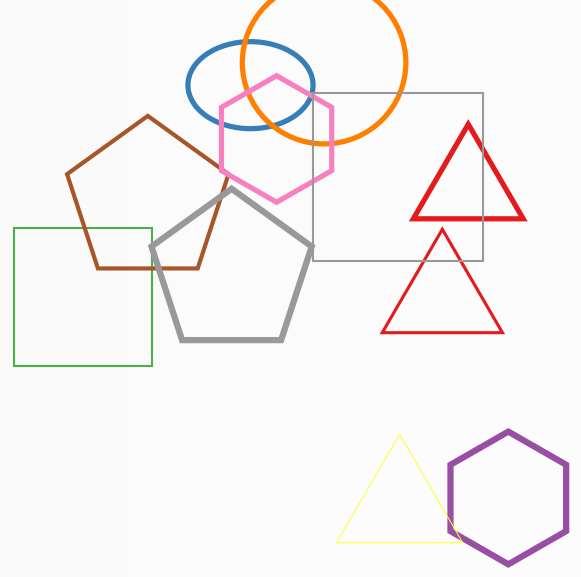[{"shape": "triangle", "thickness": 1.5, "radius": 0.6, "center": [0.761, 0.483]}, {"shape": "triangle", "thickness": 2.5, "radius": 0.55, "center": [0.806, 0.675]}, {"shape": "oval", "thickness": 2.5, "radius": 0.54, "center": [0.431, 0.852]}, {"shape": "square", "thickness": 1, "radius": 0.6, "center": [0.143, 0.485]}, {"shape": "hexagon", "thickness": 3, "radius": 0.57, "center": [0.875, 0.137]}, {"shape": "circle", "thickness": 2.5, "radius": 0.7, "center": [0.558, 0.891]}, {"shape": "triangle", "thickness": 0.5, "radius": 0.63, "center": [0.688, 0.122]}, {"shape": "pentagon", "thickness": 2, "radius": 0.73, "center": [0.254, 0.652]}, {"shape": "hexagon", "thickness": 2.5, "radius": 0.55, "center": [0.476, 0.758]}, {"shape": "pentagon", "thickness": 3, "radius": 0.72, "center": [0.398, 0.527]}, {"shape": "square", "thickness": 1, "radius": 0.73, "center": [0.685, 0.693]}]